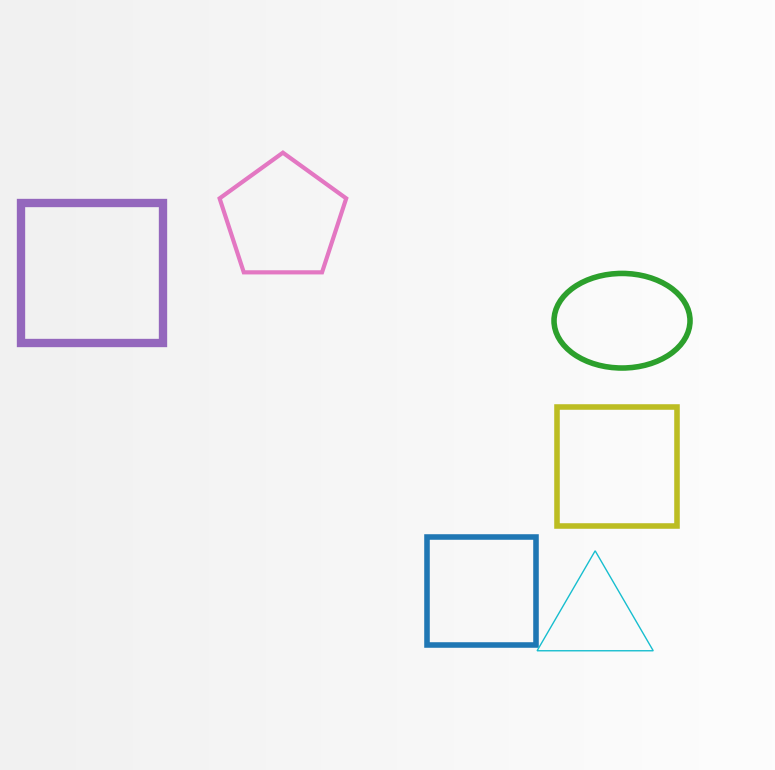[{"shape": "square", "thickness": 2, "radius": 0.35, "center": [0.622, 0.233]}, {"shape": "oval", "thickness": 2, "radius": 0.44, "center": [0.803, 0.583]}, {"shape": "square", "thickness": 3, "radius": 0.46, "center": [0.119, 0.645]}, {"shape": "pentagon", "thickness": 1.5, "radius": 0.43, "center": [0.365, 0.716]}, {"shape": "square", "thickness": 2, "radius": 0.39, "center": [0.796, 0.394]}, {"shape": "triangle", "thickness": 0.5, "radius": 0.43, "center": [0.768, 0.198]}]